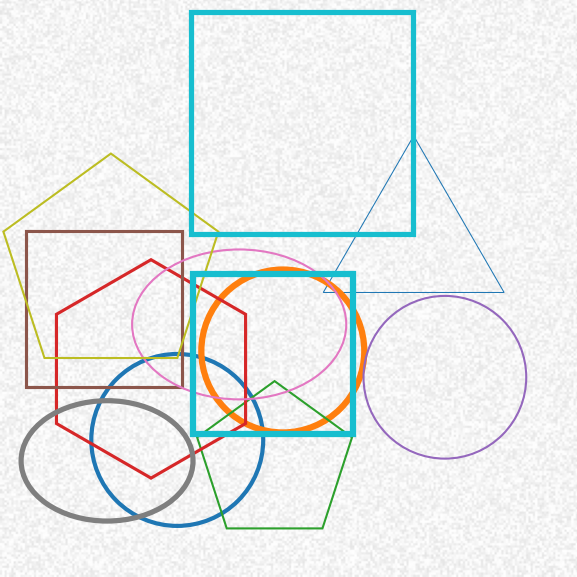[{"shape": "circle", "thickness": 2, "radius": 0.74, "center": [0.307, 0.237]}, {"shape": "triangle", "thickness": 0.5, "radius": 0.9, "center": [0.716, 0.583]}, {"shape": "circle", "thickness": 3, "radius": 0.71, "center": [0.49, 0.391]}, {"shape": "pentagon", "thickness": 1, "radius": 0.7, "center": [0.475, 0.198]}, {"shape": "hexagon", "thickness": 1.5, "radius": 0.95, "center": [0.262, 0.36]}, {"shape": "circle", "thickness": 1, "radius": 0.7, "center": [0.77, 0.346]}, {"shape": "square", "thickness": 1.5, "radius": 0.68, "center": [0.18, 0.463]}, {"shape": "oval", "thickness": 1, "radius": 0.93, "center": [0.414, 0.437]}, {"shape": "oval", "thickness": 2.5, "radius": 0.74, "center": [0.185, 0.201]}, {"shape": "pentagon", "thickness": 1, "radius": 0.98, "center": [0.192, 0.538]}, {"shape": "square", "thickness": 3, "radius": 0.69, "center": [0.472, 0.387]}, {"shape": "square", "thickness": 2.5, "radius": 0.96, "center": [0.522, 0.786]}]